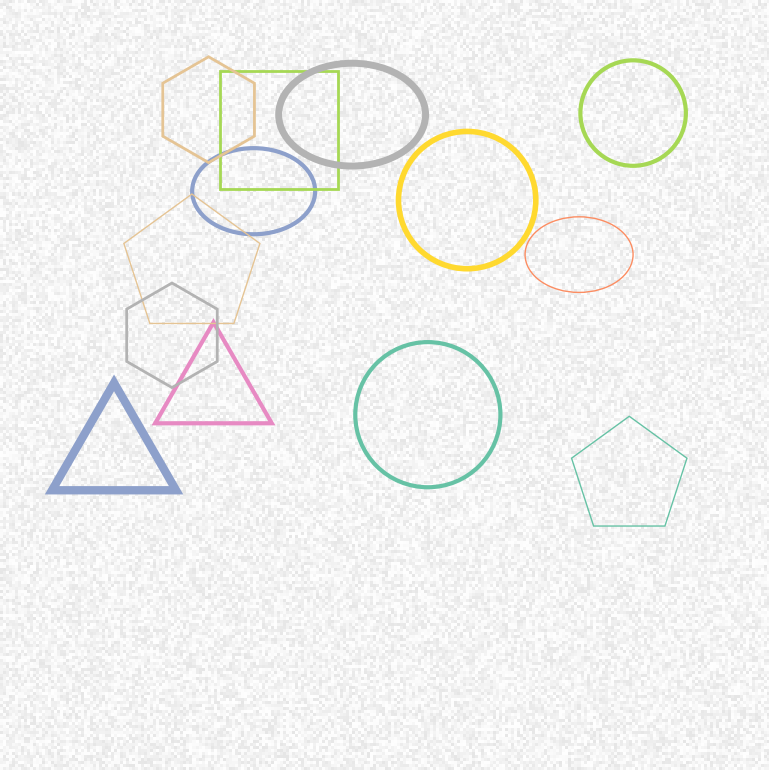[{"shape": "pentagon", "thickness": 0.5, "radius": 0.39, "center": [0.817, 0.381]}, {"shape": "circle", "thickness": 1.5, "radius": 0.47, "center": [0.556, 0.461]}, {"shape": "oval", "thickness": 0.5, "radius": 0.35, "center": [0.752, 0.669]}, {"shape": "triangle", "thickness": 3, "radius": 0.46, "center": [0.148, 0.41]}, {"shape": "oval", "thickness": 1.5, "radius": 0.4, "center": [0.329, 0.752]}, {"shape": "triangle", "thickness": 1.5, "radius": 0.44, "center": [0.277, 0.494]}, {"shape": "square", "thickness": 1, "radius": 0.38, "center": [0.363, 0.831]}, {"shape": "circle", "thickness": 1.5, "radius": 0.34, "center": [0.822, 0.853]}, {"shape": "circle", "thickness": 2, "radius": 0.45, "center": [0.607, 0.74]}, {"shape": "pentagon", "thickness": 0.5, "radius": 0.46, "center": [0.249, 0.655]}, {"shape": "hexagon", "thickness": 1, "radius": 0.34, "center": [0.271, 0.858]}, {"shape": "oval", "thickness": 2.5, "radius": 0.48, "center": [0.457, 0.851]}, {"shape": "hexagon", "thickness": 1, "radius": 0.34, "center": [0.223, 0.565]}]